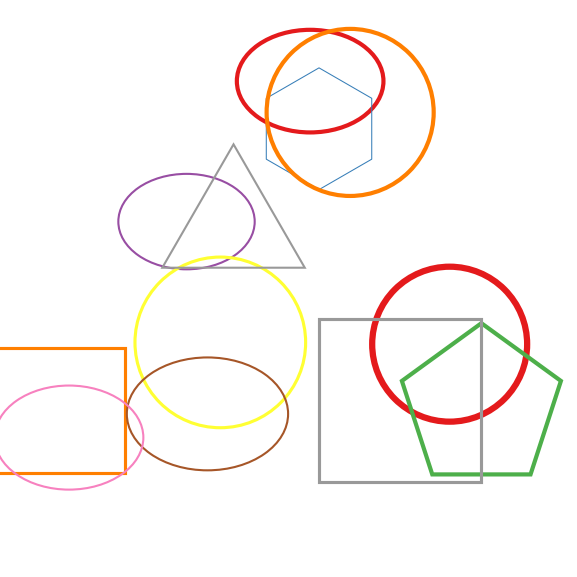[{"shape": "oval", "thickness": 2, "radius": 0.63, "center": [0.537, 0.859]}, {"shape": "circle", "thickness": 3, "radius": 0.67, "center": [0.779, 0.403]}, {"shape": "hexagon", "thickness": 0.5, "radius": 0.53, "center": [0.552, 0.776]}, {"shape": "pentagon", "thickness": 2, "radius": 0.72, "center": [0.834, 0.295]}, {"shape": "oval", "thickness": 1, "radius": 0.59, "center": [0.323, 0.615]}, {"shape": "circle", "thickness": 2, "radius": 0.72, "center": [0.606, 0.804]}, {"shape": "square", "thickness": 1.5, "radius": 0.54, "center": [0.107, 0.288]}, {"shape": "circle", "thickness": 1.5, "radius": 0.74, "center": [0.381, 0.406]}, {"shape": "oval", "thickness": 1, "radius": 0.7, "center": [0.359, 0.282]}, {"shape": "oval", "thickness": 1, "radius": 0.64, "center": [0.12, 0.241]}, {"shape": "square", "thickness": 1.5, "radius": 0.7, "center": [0.692, 0.306]}, {"shape": "triangle", "thickness": 1, "radius": 0.71, "center": [0.404, 0.607]}]